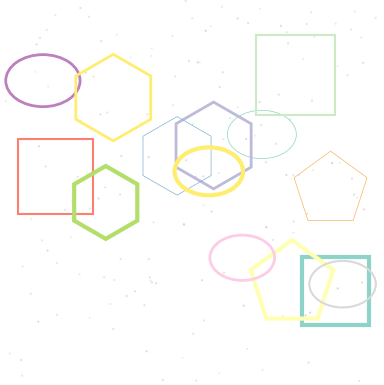[{"shape": "square", "thickness": 3, "radius": 0.44, "center": [0.872, 0.244]}, {"shape": "oval", "thickness": 0.5, "radius": 0.45, "center": [0.68, 0.651]}, {"shape": "pentagon", "thickness": 3, "radius": 0.56, "center": [0.758, 0.264]}, {"shape": "hexagon", "thickness": 2, "radius": 0.56, "center": [0.555, 0.622]}, {"shape": "square", "thickness": 1.5, "radius": 0.49, "center": [0.145, 0.541]}, {"shape": "hexagon", "thickness": 0.5, "radius": 0.51, "center": [0.46, 0.595]}, {"shape": "pentagon", "thickness": 0.5, "radius": 0.5, "center": [0.859, 0.508]}, {"shape": "hexagon", "thickness": 3, "radius": 0.47, "center": [0.275, 0.474]}, {"shape": "oval", "thickness": 2, "radius": 0.42, "center": [0.629, 0.331]}, {"shape": "oval", "thickness": 1.5, "radius": 0.43, "center": [0.89, 0.262]}, {"shape": "oval", "thickness": 2, "radius": 0.48, "center": [0.111, 0.79]}, {"shape": "square", "thickness": 1.5, "radius": 0.52, "center": [0.767, 0.806]}, {"shape": "hexagon", "thickness": 2, "radius": 0.56, "center": [0.294, 0.746]}, {"shape": "oval", "thickness": 3, "radius": 0.44, "center": [0.542, 0.555]}]